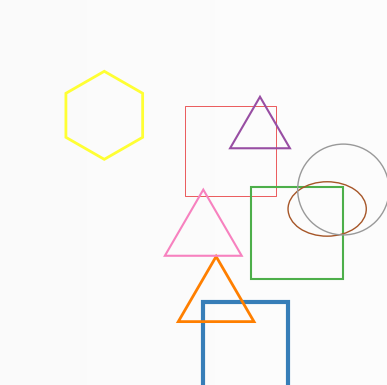[{"shape": "square", "thickness": 0.5, "radius": 0.58, "center": [0.595, 0.608]}, {"shape": "square", "thickness": 3, "radius": 0.55, "center": [0.634, 0.105]}, {"shape": "square", "thickness": 1.5, "radius": 0.59, "center": [0.767, 0.395]}, {"shape": "triangle", "thickness": 1.5, "radius": 0.45, "center": [0.671, 0.659]}, {"shape": "triangle", "thickness": 2, "radius": 0.56, "center": [0.558, 0.221]}, {"shape": "hexagon", "thickness": 2, "radius": 0.57, "center": [0.269, 0.7]}, {"shape": "oval", "thickness": 1, "radius": 0.5, "center": [0.844, 0.457]}, {"shape": "triangle", "thickness": 1.5, "radius": 0.57, "center": [0.525, 0.393]}, {"shape": "circle", "thickness": 1, "radius": 0.59, "center": [0.886, 0.508]}]